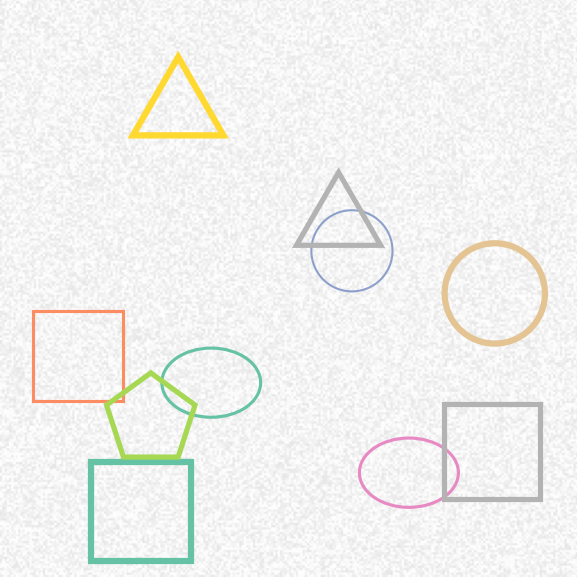[{"shape": "square", "thickness": 3, "radius": 0.43, "center": [0.244, 0.113]}, {"shape": "oval", "thickness": 1.5, "radius": 0.43, "center": [0.366, 0.336]}, {"shape": "square", "thickness": 1.5, "radius": 0.39, "center": [0.134, 0.382]}, {"shape": "circle", "thickness": 1, "radius": 0.35, "center": [0.609, 0.565]}, {"shape": "oval", "thickness": 1.5, "radius": 0.43, "center": [0.708, 0.181]}, {"shape": "pentagon", "thickness": 2.5, "radius": 0.4, "center": [0.261, 0.273]}, {"shape": "triangle", "thickness": 3, "radius": 0.45, "center": [0.309, 0.81]}, {"shape": "circle", "thickness": 3, "radius": 0.43, "center": [0.857, 0.491]}, {"shape": "square", "thickness": 2.5, "radius": 0.41, "center": [0.852, 0.218]}, {"shape": "triangle", "thickness": 2.5, "radius": 0.42, "center": [0.586, 0.616]}]